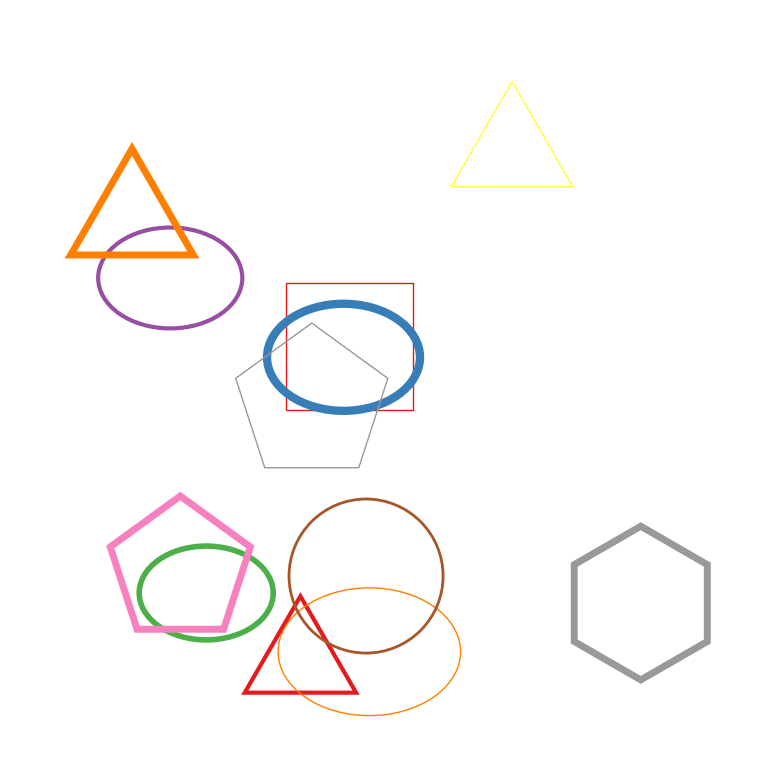[{"shape": "triangle", "thickness": 1.5, "radius": 0.42, "center": [0.39, 0.142]}, {"shape": "square", "thickness": 0.5, "radius": 0.41, "center": [0.454, 0.55]}, {"shape": "oval", "thickness": 3, "radius": 0.5, "center": [0.446, 0.536]}, {"shape": "oval", "thickness": 2, "radius": 0.44, "center": [0.268, 0.23]}, {"shape": "oval", "thickness": 1.5, "radius": 0.47, "center": [0.221, 0.639]}, {"shape": "triangle", "thickness": 2.5, "radius": 0.46, "center": [0.171, 0.715]}, {"shape": "oval", "thickness": 0.5, "radius": 0.59, "center": [0.48, 0.154]}, {"shape": "triangle", "thickness": 0.5, "radius": 0.46, "center": [0.665, 0.803]}, {"shape": "circle", "thickness": 1, "radius": 0.5, "center": [0.475, 0.252]}, {"shape": "pentagon", "thickness": 2.5, "radius": 0.48, "center": [0.234, 0.26]}, {"shape": "pentagon", "thickness": 0.5, "radius": 0.52, "center": [0.405, 0.477]}, {"shape": "hexagon", "thickness": 2.5, "radius": 0.5, "center": [0.832, 0.217]}]